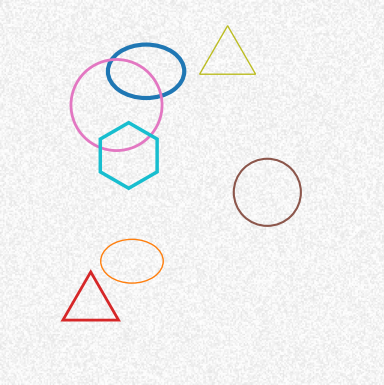[{"shape": "oval", "thickness": 3, "radius": 0.5, "center": [0.379, 0.815]}, {"shape": "oval", "thickness": 1, "radius": 0.41, "center": [0.343, 0.322]}, {"shape": "triangle", "thickness": 2, "radius": 0.42, "center": [0.236, 0.21]}, {"shape": "circle", "thickness": 1.5, "radius": 0.44, "center": [0.694, 0.5]}, {"shape": "circle", "thickness": 2, "radius": 0.59, "center": [0.303, 0.727]}, {"shape": "triangle", "thickness": 1, "radius": 0.42, "center": [0.591, 0.849]}, {"shape": "hexagon", "thickness": 2.5, "radius": 0.43, "center": [0.334, 0.596]}]